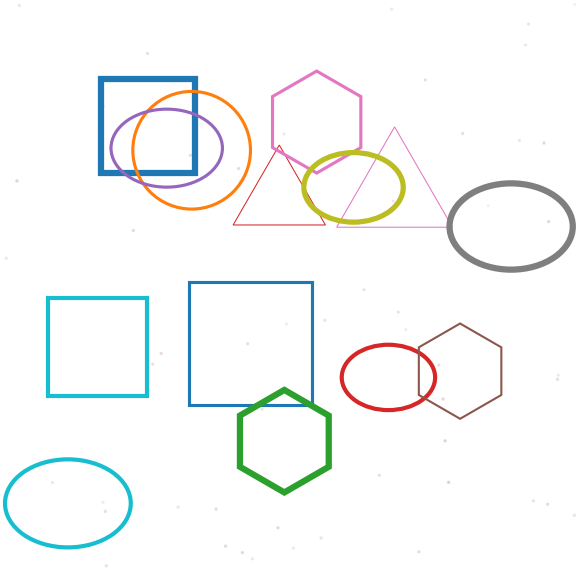[{"shape": "square", "thickness": 1.5, "radius": 0.53, "center": [0.433, 0.404]}, {"shape": "square", "thickness": 3, "radius": 0.41, "center": [0.257, 0.781]}, {"shape": "circle", "thickness": 1.5, "radius": 0.51, "center": [0.332, 0.739]}, {"shape": "hexagon", "thickness": 3, "radius": 0.44, "center": [0.492, 0.235]}, {"shape": "oval", "thickness": 2, "radius": 0.4, "center": [0.673, 0.346]}, {"shape": "triangle", "thickness": 0.5, "radius": 0.46, "center": [0.484, 0.656]}, {"shape": "oval", "thickness": 1.5, "radius": 0.48, "center": [0.289, 0.743]}, {"shape": "hexagon", "thickness": 1, "radius": 0.41, "center": [0.797, 0.356]}, {"shape": "triangle", "thickness": 0.5, "radius": 0.58, "center": [0.683, 0.664]}, {"shape": "hexagon", "thickness": 1.5, "radius": 0.44, "center": [0.548, 0.788]}, {"shape": "oval", "thickness": 3, "radius": 0.53, "center": [0.885, 0.607]}, {"shape": "oval", "thickness": 2.5, "radius": 0.43, "center": [0.612, 0.675]}, {"shape": "oval", "thickness": 2, "radius": 0.54, "center": [0.118, 0.127]}, {"shape": "square", "thickness": 2, "radius": 0.43, "center": [0.169, 0.398]}]